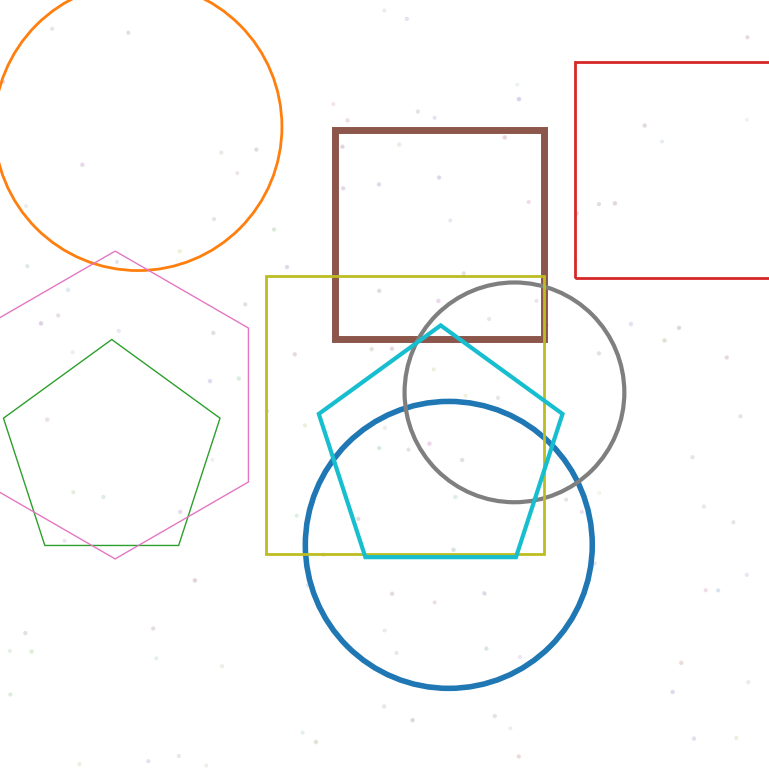[{"shape": "circle", "thickness": 2, "radius": 0.93, "center": [0.583, 0.292]}, {"shape": "circle", "thickness": 1, "radius": 0.93, "center": [0.179, 0.835]}, {"shape": "pentagon", "thickness": 0.5, "radius": 0.74, "center": [0.145, 0.411]}, {"shape": "square", "thickness": 1, "radius": 0.7, "center": [0.888, 0.779]}, {"shape": "square", "thickness": 2.5, "radius": 0.68, "center": [0.571, 0.695]}, {"shape": "hexagon", "thickness": 0.5, "radius": 1.0, "center": [0.15, 0.474]}, {"shape": "circle", "thickness": 1.5, "radius": 0.71, "center": [0.668, 0.49]}, {"shape": "square", "thickness": 1, "radius": 0.9, "center": [0.526, 0.461]}, {"shape": "pentagon", "thickness": 1.5, "radius": 0.83, "center": [0.572, 0.411]}]